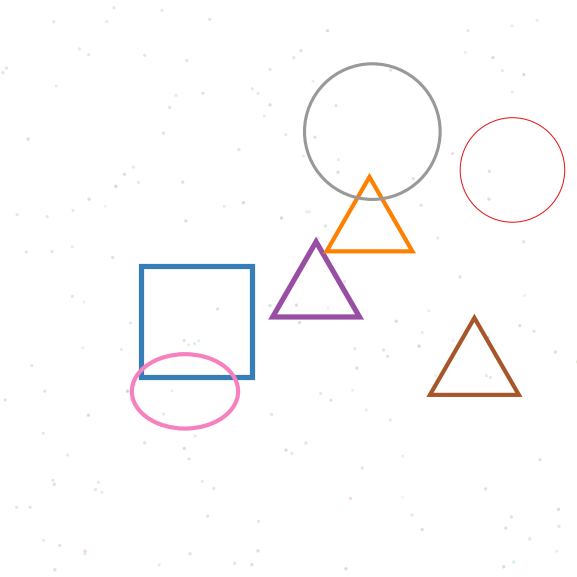[{"shape": "circle", "thickness": 0.5, "radius": 0.45, "center": [0.887, 0.705]}, {"shape": "square", "thickness": 2.5, "radius": 0.48, "center": [0.34, 0.442]}, {"shape": "triangle", "thickness": 2.5, "radius": 0.43, "center": [0.547, 0.494]}, {"shape": "triangle", "thickness": 2, "radius": 0.43, "center": [0.64, 0.607]}, {"shape": "triangle", "thickness": 2, "radius": 0.44, "center": [0.821, 0.36]}, {"shape": "oval", "thickness": 2, "radius": 0.46, "center": [0.32, 0.321]}, {"shape": "circle", "thickness": 1.5, "radius": 0.59, "center": [0.645, 0.771]}]